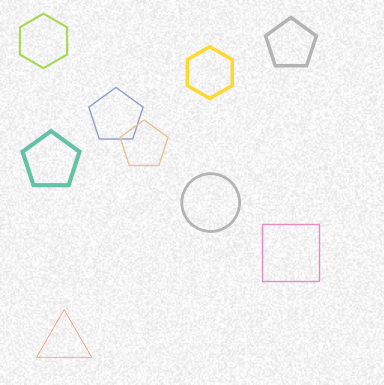[{"shape": "pentagon", "thickness": 3, "radius": 0.39, "center": [0.133, 0.582]}, {"shape": "triangle", "thickness": 0.5, "radius": 0.41, "center": [0.167, 0.113]}, {"shape": "pentagon", "thickness": 1, "radius": 0.37, "center": [0.301, 0.699]}, {"shape": "square", "thickness": 1, "radius": 0.37, "center": [0.754, 0.344]}, {"shape": "hexagon", "thickness": 1.5, "radius": 0.35, "center": [0.113, 0.894]}, {"shape": "hexagon", "thickness": 2.5, "radius": 0.34, "center": [0.545, 0.811]}, {"shape": "pentagon", "thickness": 1, "radius": 0.33, "center": [0.374, 0.623]}, {"shape": "circle", "thickness": 2, "radius": 0.38, "center": [0.547, 0.474]}, {"shape": "pentagon", "thickness": 2.5, "radius": 0.35, "center": [0.756, 0.885]}]